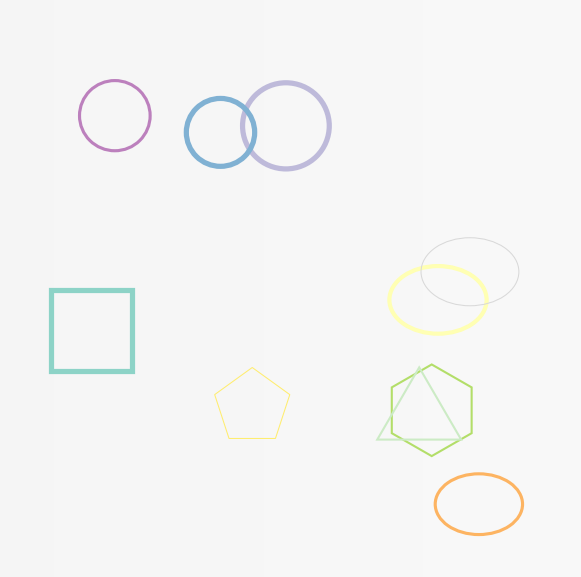[{"shape": "square", "thickness": 2.5, "radius": 0.35, "center": [0.158, 0.427]}, {"shape": "oval", "thickness": 2, "radius": 0.42, "center": [0.754, 0.48]}, {"shape": "circle", "thickness": 2.5, "radius": 0.37, "center": [0.492, 0.781]}, {"shape": "circle", "thickness": 2.5, "radius": 0.29, "center": [0.379, 0.77]}, {"shape": "oval", "thickness": 1.5, "radius": 0.38, "center": [0.824, 0.126]}, {"shape": "hexagon", "thickness": 1, "radius": 0.4, "center": [0.743, 0.289]}, {"shape": "oval", "thickness": 0.5, "radius": 0.42, "center": [0.809, 0.529]}, {"shape": "circle", "thickness": 1.5, "radius": 0.3, "center": [0.198, 0.799]}, {"shape": "triangle", "thickness": 1, "radius": 0.42, "center": [0.721, 0.28]}, {"shape": "pentagon", "thickness": 0.5, "radius": 0.34, "center": [0.434, 0.295]}]